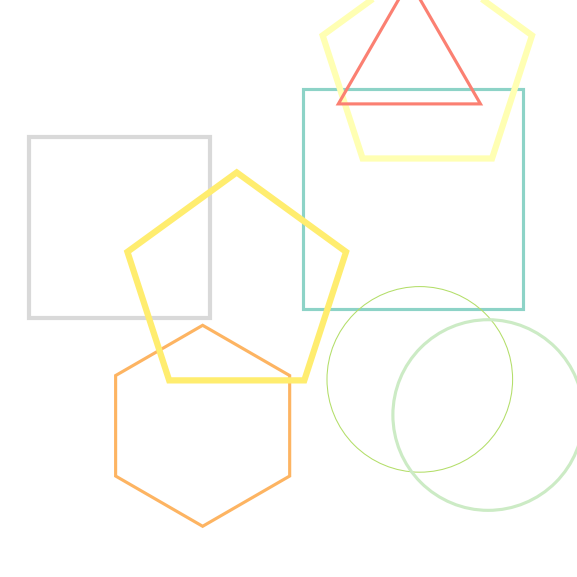[{"shape": "square", "thickness": 1.5, "radius": 0.95, "center": [0.716, 0.654]}, {"shape": "pentagon", "thickness": 3, "radius": 0.95, "center": [0.74, 0.879]}, {"shape": "triangle", "thickness": 1.5, "radius": 0.71, "center": [0.709, 0.89]}, {"shape": "hexagon", "thickness": 1.5, "radius": 0.87, "center": [0.351, 0.262]}, {"shape": "circle", "thickness": 0.5, "radius": 0.8, "center": [0.727, 0.342]}, {"shape": "square", "thickness": 2, "radius": 0.78, "center": [0.207, 0.606]}, {"shape": "circle", "thickness": 1.5, "radius": 0.83, "center": [0.845, 0.28]}, {"shape": "pentagon", "thickness": 3, "radius": 1.0, "center": [0.41, 0.501]}]